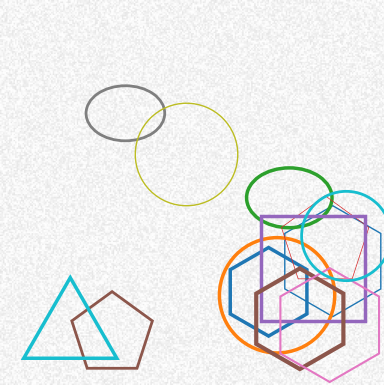[{"shape": "hexagon", "thickness": 2.5, "radius": 0.57, "center": [0.698, 0.242]}, {"shape": "hexagon", "thickness": 1, "radius": 0.72, "center": [0.864, 0.322]}, {"shape": "circle", "thickness": 2.5, "radius": 0.75, "center": [0.72, 0.233]}, {"shape": "oval", "thickness": 2.5, "radius": 0.55, "center": [0.751, 0.486]}, {"shape": "pentagon", "thickness": 0.5, "radius": 0.6, "center": [0.845, 0.372]}, {"shape": "square", "thickness": 2.5, "radius": 0.68, "center": [0.813, 0.303]}, {"shape": "hexagon", "thickness": 3, "radius": 0.65, "center": [0.779, 0.172]}, {"shape": "pentagon", "thickness": 2, "radius": 0.55, "center": [0.291, 0.132]}, {"shape": "hexagon", "thickness": 1.5, "radius": 0.74, "center": [0.856, 0.156]}, {"shape": "oval", "thickness": 2, "radius": 0.51, "center": [0.326, 0.706]}, {"shape": "circle", "thickness": 1, "radius": 0.67, "center": [0.484, 0.599]}, {"shape": "circle", "thickness": 2, "radius": 0.58, "center": [0.899, 0.387]}, {"shape": "triangle", "thickness": 2.5, "radius": 0.7, "center": [0.183, 0.139]}]